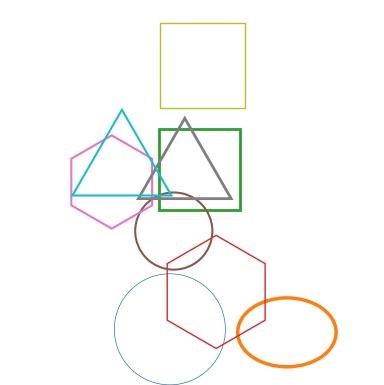[{"shape": "circle", "thickness": 0.5, "radius": 0.72, "center": [0.441, 0.145]}, {"shape": "oval", "thickness": 2.5, "radius": 0.64, "center": [0.745, 0.137]}, {"shape": "square", "thickness": 2, "radius": 0.53, "center": [0.518, 0.56]}, {"shape": "hexagon", "thickness": 1, "radius": 0.73, "center": [0.561, 0.242]}, {"shape": "circle", "thickness": 1.5, "radius": 0.5, "center": [0.451, 0.4]}, {"shape": "hexagon", "thickness": 1.5, "radius": 0.61, "center": [0.29, 0.527]}, {"shape": "triangle", "thickness": 2, "radius": 0.7, "center": [0.48, 0.554]}, {"shape": "square", "thickness": 1, "radius": 0.55, "center": [0.526, 0.829]}, {"shape": "triangle", "thickness": 1.5, "radius": 0.74, "center": [0.317, 0.566]}]